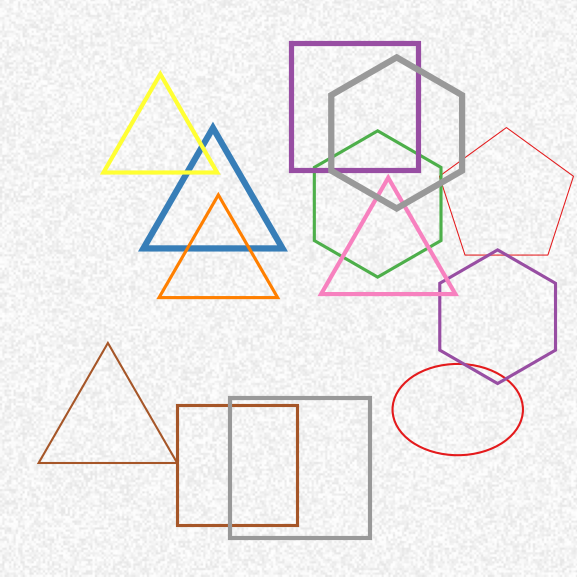[{"shape": "oval", "thickness": 1, "radius": 0.56, "center": [0.793, 0.29]}, {"shape": "pentagon", "thickness": 0.5, "radius": 0.61, "center": [0.877, 0.656]}, {"shape": "triangle", "thickness": 3, "radius": 0.7, "center": [0.369, 0.639]}, {"shape": "hexagon", "thickness": 1.5, "radius": 0.63, "center": [0.654, 0.646]}, {"shape": "hexagon", "thickness": 1.5, "radius": 0.58, "center": [0.862, 0.451]}, {"shape": "square", "thickness": 2.5, "radius": 0.55, "center": [0.614, 0.815]}, {"shape": "triangle", "thickness": 1.5, "radius": 0.59, "center": [0.378, 0.543]}, {"shape": "triangle", "thickness": 2, "radius": 0.57, "center": [0.278, 0.757]}, {"shape": "square", "thickness": 1.5, "radius": 0.52, "center": [0.41, 0.193]}, {"shape": "triangle", "thickness": 1, "radius": 0.69, "center": [0.187, 0.267]}, {"shape": "triangle", "thickness": 2, "radius": 0.67, "center": [0.672, 0.557]}, {"shape": "square", "thickness": 2, "radius": 0.61, "center": [0.519, 0.188]}, {"shape": "hexagon", "thickness": 3, "radius": 0.65, "center": [0.687, 0.769]}]